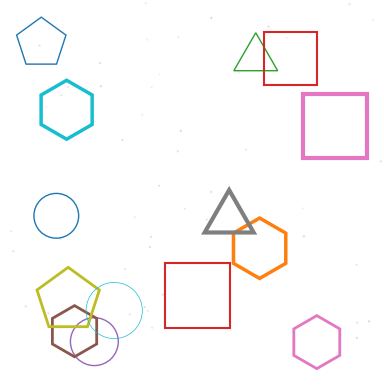[{"shape": "circle", "thickness": 1, "radius": 0.29, "center": [0.146, 0.439]}, {"shape": "pentagon", "thickness": 1, "radius": 0.34, "center": [0.107, 0.888]}, {"shape": "hexagon", "thickness": 2.5, "radius": 0.39, "center": [0.674, 0.355]}, {"shape": "triangle", "thickness": 1, "radius": 0.33, "center": [0.664, 0.849]}, {"shape": "square", "thickness": 1.5, "radius": 0.35, "center": [0.754, 0.848]}, {"shape": "square", "thickness": 1.5, "radius": 0.42, "center": [0.513, 0.233]}, {"shape": "circle", "thickness": 1, "radius": 0.31, "center": [0.245, 0.113]}, {"shape": "hexagon", "thickness": 2, "radius": 0.33, "center": [0.194, 0.14]}, {"shape": "hexagon", "thickness": 2, "radius": 0.34, "center": [0.823, 0.111]}, {"shape": "square", "thickness": 3, "radius": 0.42, "center": [0.871, 0.672]}, {"shape": "triangle", "thickness": 3, "radius": 0.37, "center": [0.595, 0.433]}, {"shape": "pentagon", "thickness": 2, "radius": 0.43, "center": [0.177, 0.22]}, {"shape": "circle", "thickness": 0.5, "radius": 0.37, "center": [0.297, 0.193]}, {"shape": "hexagon", "thickness": 2.5, "radius": 0.38, "center": [0.173, 0.715]}]